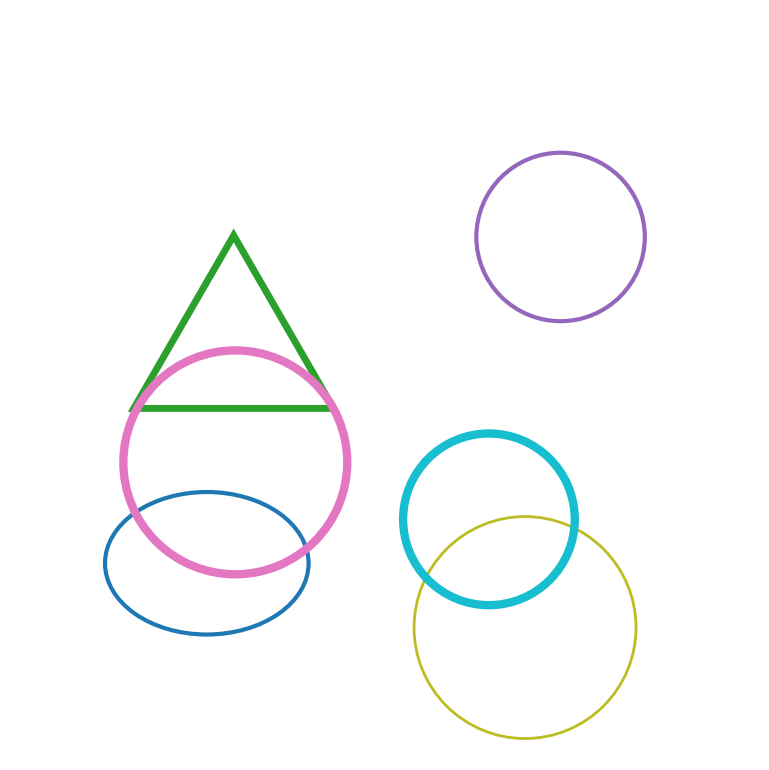[{"shape": "oval", "thickness": 1.5, "radius": 0.66, "center": [0.269, 0.268]}, {"shape": "triangle", "thickness": 2.5, "radius": 0.75, "center": [0.303, 0.544]}, {"shape": "circle", "thickness": 1.5, "radius": 0.55, "center": [0.728, 0.692]}, {"shape": "circle", "thickness": 3, "radius": 0.73, "center": [0.306, 0.4]}, {"shape": "circle", "thickness": 1, "radius": 0.72, "center": [0.682, 0.185]}, {"shape": "circle", "thickness": 3, "radius": 0.56, "center": [0.635, 0.326]}]